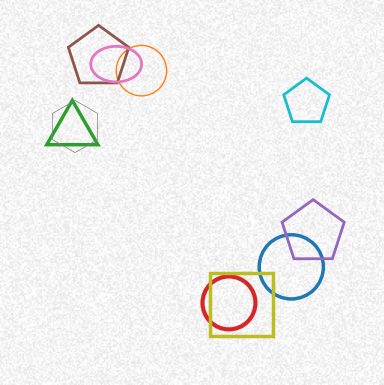[{"shape": "circle", "thickness": 2.5, "radius": 0.42, "center": [0.757, 0.307]}, {"shape": "circle", "thickness": 1, "radius": 0.33, "center": [0.367, 0.816]}, {"shape": "triangle", "thickness": 2.5, "radius": 0.38, "center": [0.188, 0.663]}, {"shape": "circle", "thickness": 3, "radius": 0.34, "center": [0.595, 0.213]}, {"shape": "pentagon", "thickness": 2, "radius": 0.42, "center": [0.813, 0.397]}, {"shape": "pentagon", "thickness": 2, "radius": 0.41, "center": [0.256, 0.852]}, {"shape": "oval", "thickness": 2, "radius": 0.33, "center": [0.302, 0.833]}, {"shape": "hexagon", "thickness": 0.5, "radius": 0.34, "center": [0.195, 0.671]}, {"shape": "square", "thickness": 2.5, "radius": 0.41, "center": [0.628, 0.208]}, {"shape": "pentagon", "thickness": 2, "radius": 0.31, "center": [0.796, 0.735]}]